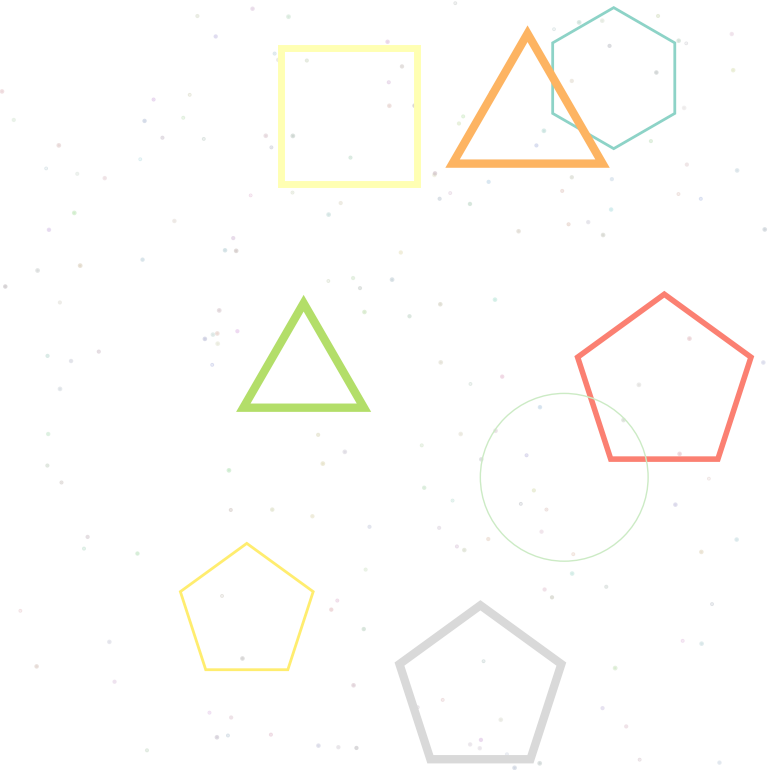[{"shape": "hexagon", "thickness": 1, "radius": 0.46, "center": [0.797, 0.899]}, {"shape": "square", "thickness": 2.5, "radius": 0.44, "center": [0.454, 0.85]}, {"shape": "pentagon", "thickness": 2, "radius": 0.59, "center": [0.863, 0.5]}, {"shape": "triangle", "thickness": 3, "radius": 0.56, "center": [0.685, 0.844]}, {"shape": "triangle", "thickness": 3, "radius": 0.45, "center": [0.394, 0.516]}, {"shape": "pentagon", "thickness": 3, "radius": 0.55, "center": [0.624, 0.103]}, {"shape": "circle", "thickness": 0.5, "radius": 0.54, "center": [0.733, 0.38]}, {"shape": "pentagon", "thickness": 1, "radius": 0.45, "center": [0.32, 0.204]}]